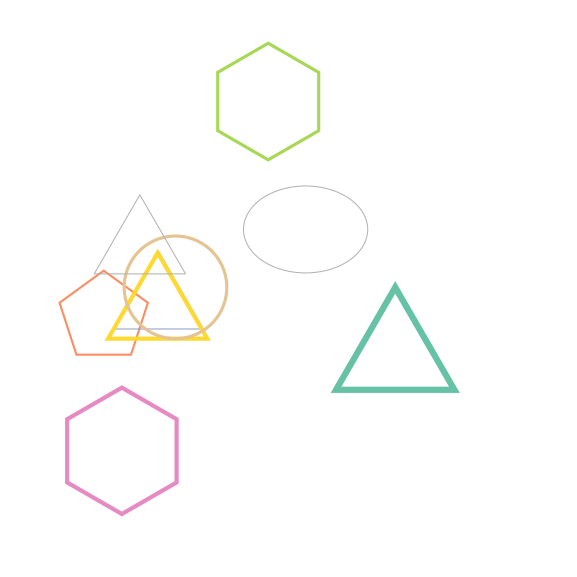[{"shape": "triangle", "thickness": 3, "radius": 0.59, "center": [0.684, 0.383]}, {"shape": "pentagon", "thickness": 1, "radius": 0.4, "center": [0.18, 0.45]}, {"shape": "triangle", "thickness": 0.5, "radius": 0.44, "center": [0.276, 0.474]}, {"shape": "hexagon", "thickness": 2, "radius": 0.55, "center": [0.211, 0.218]}, {"shape": "hexagon", "thickness": 1.5, "radius": 0.5, "center": [0.464, 0.823]}, {"shape": "triangle", "thickness": 2, "radius": 0.5, "center": [0.273, 0.462]}, {"shape": "circle", "thickness": 1.5, "radius": 0.44, "center": [0.304, 0.502]}, {"shape": "triangle", "thickness": 0.5, "radius": 0.46, "center": [0.242, 0.571]}, {"shape": "oval", "thickness": 0.5, "radius": 0.54, "center": [0.529, 0.602]}]